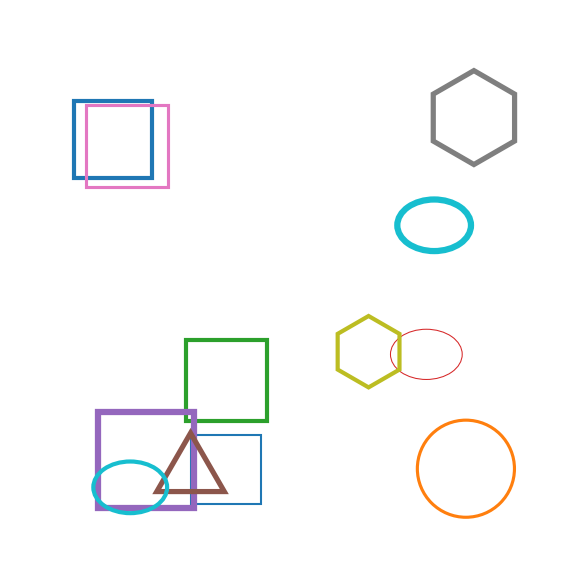[{"shape": "square", "thickness": 1, "radius": 0.3, "center": [0.391, 0.186]}, {"shape": "square", "thickness": 2, "radius": 0.33, "center": [0.196, 0.757]}, {"shape": "circle", "thickness": 1.5, "radius": 0.42, "center": [0.807, 0.188]}, {"shape": "square", "thickness": 2, "radius": 0.35, "center": [0.393, 0.34]}, {"shape": "oval", "thickness": 0.5, "radius": 0.31, "center": [0.738, 0.386]}, {"shape": "square", "thickness": 3, "radius": 0.42, "center": [0.252, 0.203]}, {"shape": "triangle", "thickness": 2.5, "radius": 0.34, "center": [0.33, 0.182]}, {"shape": "square", "thickness": 1.5, "radius": 0.36, "center": [0.22, 0.746]}, {"shape": "hexagon", "thickness": 2.5, "radius": 0.41, "center": [0.821, 0.796]}, {"shape": "hexagon", "thickness": 2, "radius": 0.31, "center": [0.638, 0.39]}, {"shape": "oval", "thickness": 3, "radius": 0.32, "center": [0.752, 0.609]}, {"shape": "oval", "thickness": 2, "radius": 0.32, "center": [0.225, 0.155]}]